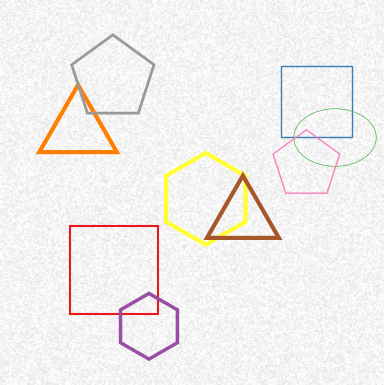[{"shape": "square", "thickness": 1.5, "radius": 0.57, "center": [0.295, 0.3]}, {"shape": "square", "thickness": 1, "radius": 0.46, "center": [0.821, 0.736]}, {"shape": "oval", "thickness": 0.5, "radius": 0.54, "center": [0.87, 0.643]}, {"shape": "hexagon", "thickness": 2.5, "radius": 0.43, "center": [0.387, 0.153]}, {"shape": "triangle", "thickness": 3, "radius": 0.58, "center": [0.203, 0.663]}, {"shape": "hexagon", "thickness": 3, "radius": 0.6, "center": [0.534, 0.484]}, {"shape": "triangle", "thickness": 3, "radius": 0.54, "center": [0.631, 0.436]}, {"shape": "pentagon", "thickness": 1, "radius": 0.45, "center": [0.796, 0.572]}, {"shape": "pentagon", "thickness": 2, "radius": 0.56, "center": [0.293, 0.797]}]